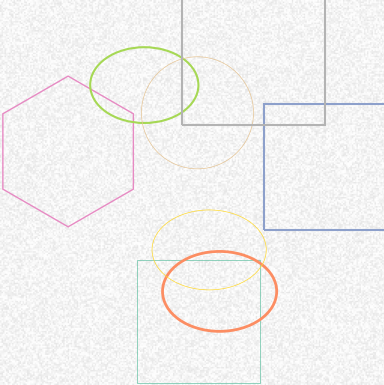[{"shape": "square", "thickness": 0.5, "radius": 0.8, "center": [0.515, 0.164]}, {"shape": "oval", "thickness": 2, "radius": 0.74, "center": [0.57, 0.243]}, {"shape": "square", "thickness": 1.5, "radius": 0.82, "center": [0.851, 0.566]}, {"shape": "hexagon", "thickness": 1, "radius": 0.98, "center": [0.177, 0.607]}, {"shape": "oval", "thickness": 1.5, "radius": 0.7, "center": [0.375, 0.779]}, {"shape": "oval", "thickness": 0.5, "radius": 0.74, "center": [0.543, 0.351]}, {"shape": "circle", "thickness": 0.5, "radius": 0.73, "center": [0.513, 0.707]}, {"shape": "square", "thickness": 1.5, "radius": 0.93, "center": [0.659, 0.86]}]